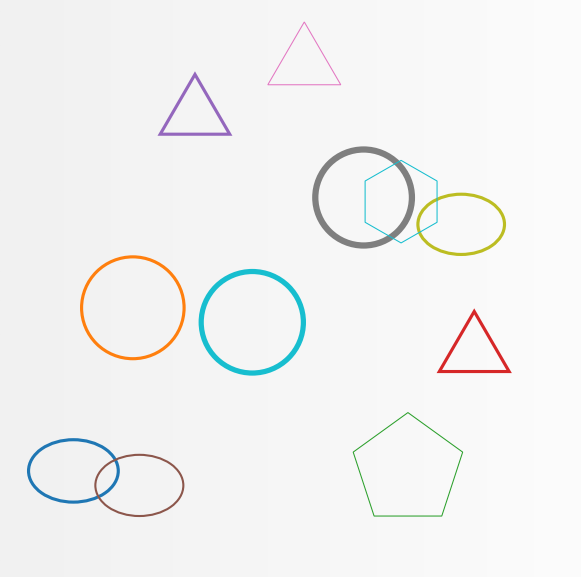[{"shape": "oval", "thickness": 1.5, "radius": 0.39, "center": [0.126, 0.184]}, {"shape": "circle", "thickness": 1.5, "radius": 0.44, "center": [0.229, 0.466]}, {"shape": "pentagon", "thickness": 0.5, "radius": 0.5, "center": [0.702, 0.186]}, {"shape": "triangle", "thickness": 1.5, "radius": 0.35, "center": [0.816, 0.39]}, {"shape": "triangle", "thickness": 1.5, "radius": 0.35, "center": [0.335, 0.801]}, {"shape": "oval", "thickness": 1, "radius": 0.38, "center": [0.24, 0.159]}, {"shape": "triangle", "thickness": 0.5, "radius": 0.36, "center": [0.524, 0.889]}, {"shape": "circle", "thickness": 3, "radius": 0.42, "center": [0.626, 0.657]}, {"shape": "oval", "thickness": 1.5, "radius": 0.37, "center": [0.793, 0.611]}, {"shape": "hexagon", "thickness": 0.5, "radius": 0.36, "center": [0.69, 0.65]}, {"shape": "circle", "thickness": 2.5, "radius": 0.44, "center": [0.434, 0.441]}]